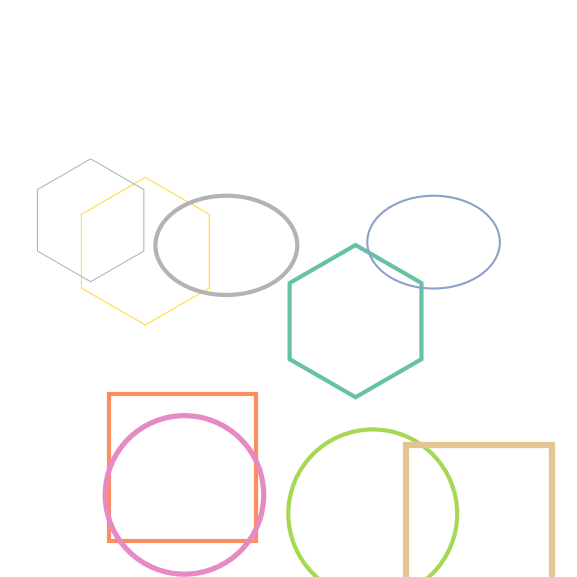[{"shape": "hexagon", "thickness": 2, "radius": 0.66, "center": [0.616, 0.443]}, {"shape": "square", "thickness": 2, "radius": 0.64, "center": [0.316, 0.189]}, {"shape": "oval", "thickness": 1, "radius": 0.57, "center": [0.751, 0.58]}, {"shape": "circle", "thickness": 2.5, "radius": 0.69, "center": [0.319, 0.142]}, {"shape": "circle", "thickness": 2, "radius": 0.73, "center": [0.645, 0.109]}, {"shape": "hexagon", "thickness": 0.5, "radius": 0.64, "center": [0.252, 0.564]}, {"shape": "square", "thickness": 3, "radius": 0.63, "center": [0.829, 0.103]}, {"shape": "oval", "thickness": 2, "radius": 0.61, "center": [0.392, 0.574]}, {"shape": "hexagon", "thickness": 0.5, "radius": 0.53, "center": [0.157, 0.618]}]